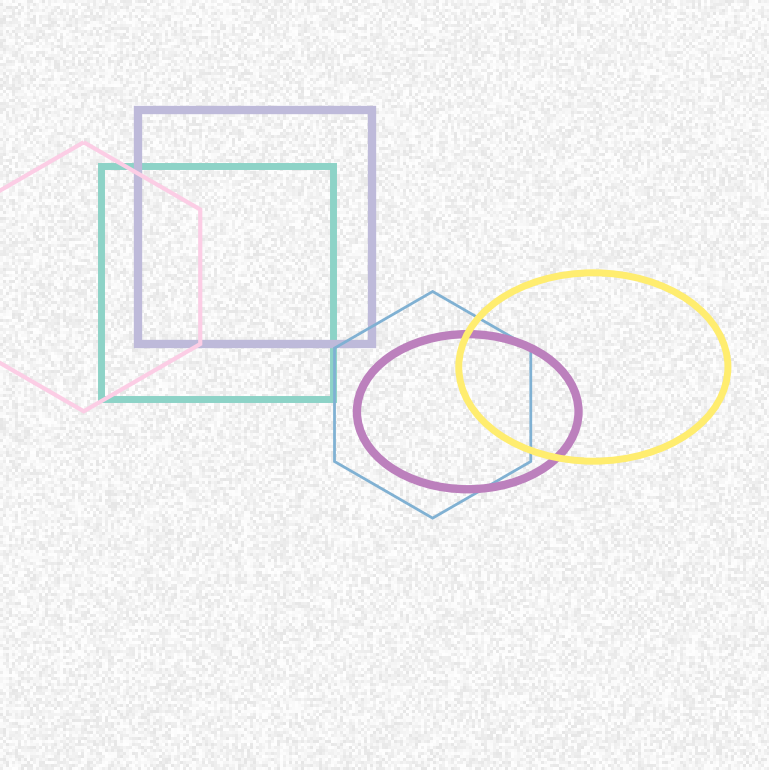[{"shape": "square", "thickness": 2.5, "radius": 0.75, "center": [0.282, 0.633]}, {"shape": "square", "thickness": 3, "radius": 0.76, "center": [0.332, 0.706]}, {"shape": "hexagon", "thickness": 1, "radius": 0.74, "center": [0.562, 0.474]}, {"shape": "hexagon", "thickness": 1.5, "radius": 0.87, "center": [0.109, 0.641]}, {"shape": "oval", "thickness": 3, "radius": 0.72, "center": [0.607, 0.465]}, {"shape": "oval", "thickness": 2.5, "radius": 0.87, "center": [0.771, 0.523]}]